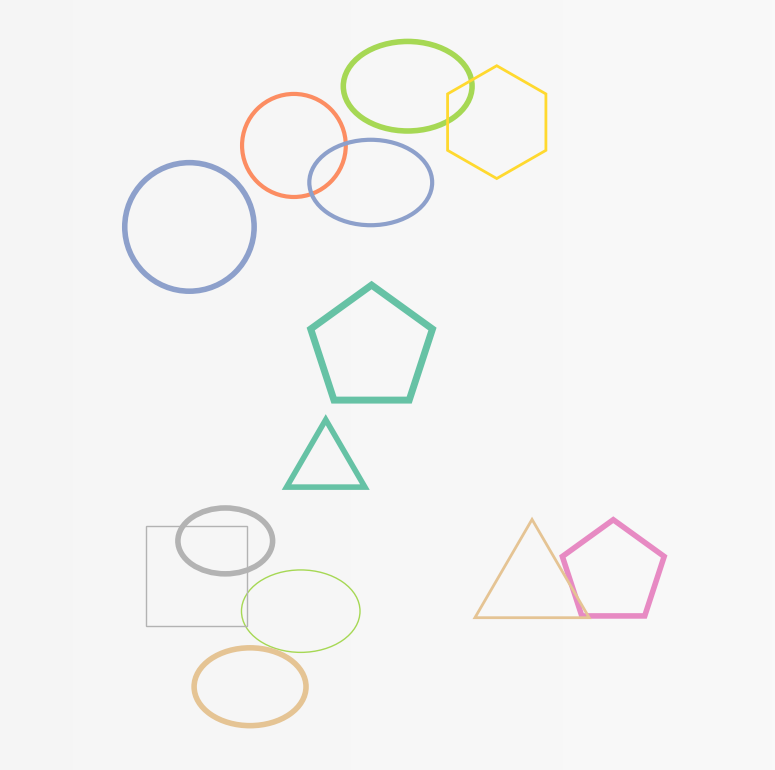[{"shape": "triangle", "thickness": 2, "radius": 0.29, "center": [0.42, 0.397]}, {"shape": "pentagon", "thickness": 2.5, "radius": 0.41, "center": [0.479, 0.547]}, {"shape": "circle", "thickness": 1.5, "radius": 0.33, "center": [0.379, 0.811]}, {"shape": "oval", "thickness": 1.5, "radius": 0.4, "center": [0.478, 0.763]}, {"shape": "circle", "thickness": 2, "radius": 0.42, "center": [0.244, 0.705]}, {"shape": "pentagon", "thickness": 2, "radius": 0.35, "center": [0.791, 0.256]}, {"shape": "oval", "thickness": 2, "radius": 0.42, "center": [0.526, 0.888]}, {"shape": "oval", "thickness": 0.5, "radius": 0.38, "center": [0.388, 0.206]}, {"shape": "hexagon", "thickness": 1, "radius": 0.37, "center": [0.641, 0.841]}, {"shape": "triangle", "thickness": 1, "radius": 0.43, "center": [0.687, 0.24]}, {"shape": "oval", "thickness": 2, "radius": 0.36, "center": [0.323, 0.108]}, {"shape": "square", "thickness": 0.5, "radius": 0.33, "center": [0.254, 0.252]}, {"shape": "oval", "thickness": 2, "radius": 0.31, "center": [0.291, 0.298]}]